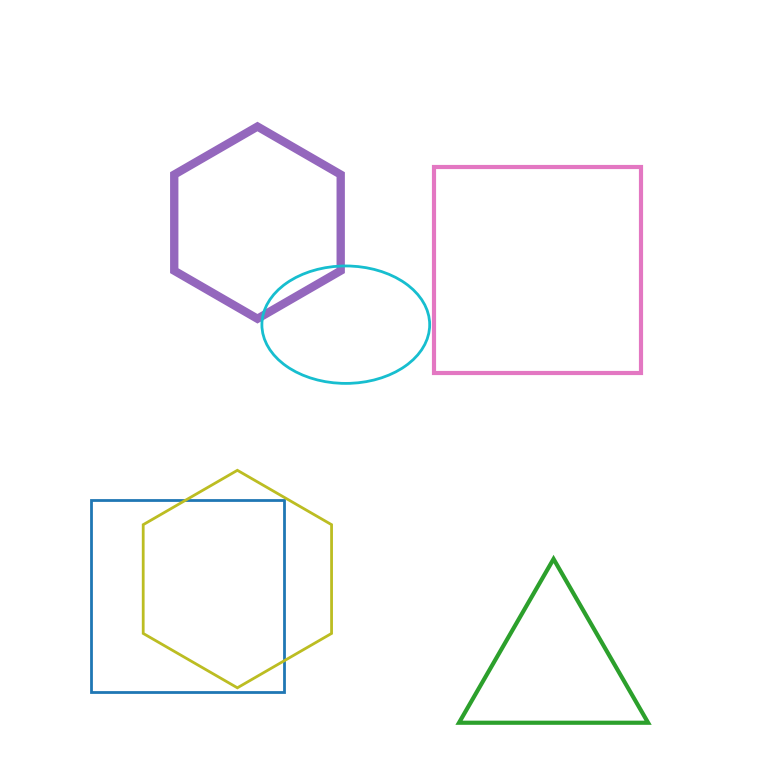[{"shape": "square", "thickness": 1, "radius": 0.62, "center": [0.244, 0.226]}, {"shape": "triangle", "thickness": 1.5, "radius": 0.71, "center": [0.719, 0.132]}, {"shape": "hexagon", "thickness": 3, "radius": 0.62, "center": [0.334, 0.711]}, {"shape": "square", "thickness": 1.5, "radius": 0.67, "center": [0.698, 0.649]}, {"shape": "hexagon", "thickness": 1, "radius": 0.71, "center": [0.308, 0.248]}, {"shape": "oval", "thickness": 1, "radius": 0.54, "center": [0.449, 0.578]}]